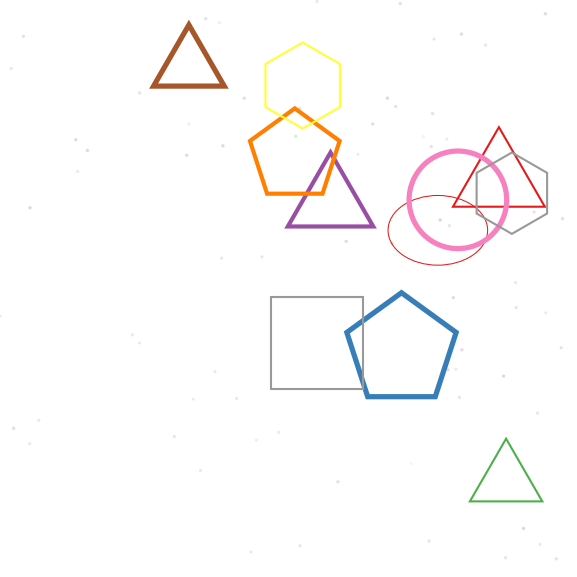[{"shape": "oval", "thickness": 0.5, "radius": 0.43, "center": [0.758, 0.6]}, {"shape": "triangle", "thickness": 1, "radius": 0.46, "center": [0.864, 0.687]}, {"shape": "pentagon", "thickness": 2.5, "radius": 0.5, "center": [0.695, 0.393]}, {"shape": "triangle", "thickness": 1, "radius": 0.36, "center": [0.876, 0.167]}, {"shape": "triangle", "thickness": 2, "radius": 0.43, "center": [0.572, 0.65]}, {"shape": "pentagon", "thickness": 2, "radius": 0.41, "center": [0.51, 0.73]}, {"shape": "hexagon", "thickness": 1, "radius": 0.37, "center": [0.524, 0.851]}, {"shape": "triangle", "thickness": 2.5, "radius": 0.35, "center": [0.327, 0.885]}, {"shape": "circle", "thickness": 2.5, "radius": 0.42, "center": [0.793, 0.653]}, {"shape": "hexagon", "thickness": 1, "radius": 0.35, "center": [0.886, 0.665]}, {"shape": "square", "thickness": 1, "radius": 0.4, "center": [0.549, 0.405]}]